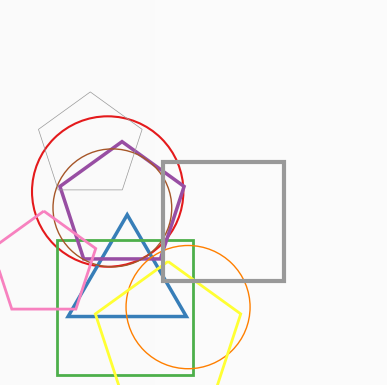[{"shape": "circle", "thickness": 1.5, "radius": 0.98, "center": [0.278, 0.503]}, {"shape": "triangle", "thickness": 2.5, "radius": 0.88, "center": [0.328, 0.266]}, {"shape": "square", "thickness": 2, "radius": 0.88, "center": [0.323, 0.2]}, {"shape": "pentagon", "thickness": 2.5, "radius": 0.84, "center": [0.315, 0.464]}, {"shape": "circle", "thickness": 1, "radius": 0.8, "center": [0.485, 0.202]}, {"shape": "pentagon", "thickness": 2, "radius": 0.99, "center": [0.434, 0.124]}, {"shape": "circle", "thickness": 1, "radius": 0.77, "center": [0.29, 0.46]}, {"shape": "pentagon", "thickness": 2, "radius": 0.7, "center": [0.113, 0.311]}, {"shape": "square", "thickness": 3, "radius": 0.78, "center": [0.576, 0.425]}, {"shape": "pentagon", "thickness": 0.5, "radius": 0.7, "center": [0.233, 0.621]}]